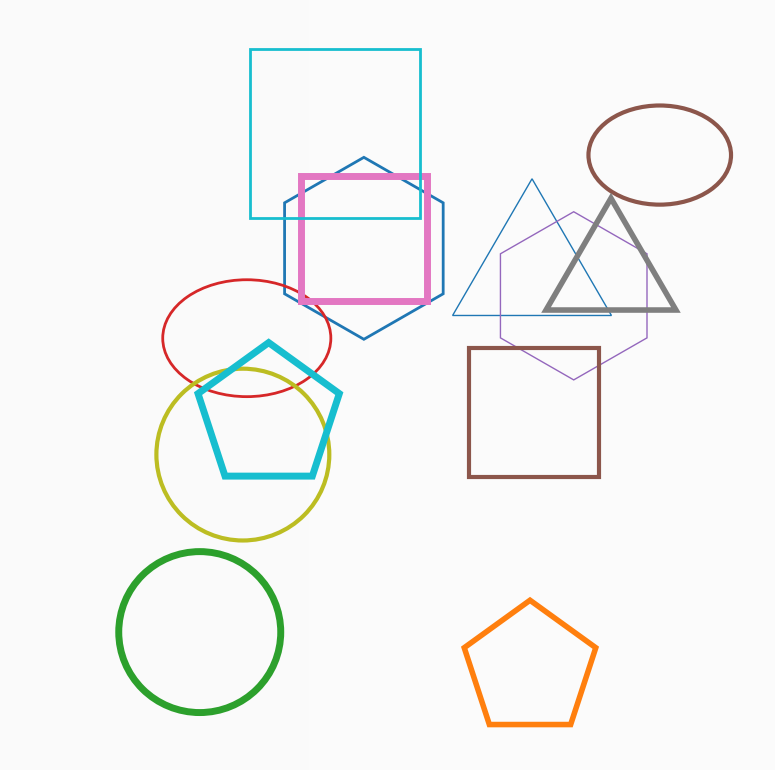[{"shape": "triangle", "thickness": 0.5, "radius": 0.59, "center": [0.686, 0.649]}, {"shape": "hexagon", "thickness": 1, "radius": 0.59, "center": [0.47, 0.678]}, {"shape": "pentagon", "thickness": 2, "radius": 0.45, "center": [0.684, 0.131]}, {"shape": "circle", "thickness": 2.5, "radius": 0.52, "center": [0.258, 0.179]}, {"shape": "oval", "thickness": 1, "radius": 0.54, "center": [0.318, 0.561]}, {"shape": "hexagon", "thickness": 0.5, "radius": 0.55, "center": [0.74, 0.616]}, {"shape": "square", "thickness": 1.5, "radius": 0.42, "center": [0.689, 0.464]}, {"shape": "oval", "thickness": 1.5, "radius": 0.46, "center": [0.851, 0.799]}, {"shape": "square", "thickness": 2.5, "radius": 0.41, "center": [0.469, 0.69]}, {"shape": "triangle", "thickness": 2, "radius": 0.48, "center": [0.788, 0.646]}, {"shape": "circle", "thickness": 1.5, "radius": 0.56, "center": [0.313, 0.41]}, {"shape": "square", "thickness": 1, "radius": 0.55, "center": [0.432, 0.827]}, {"shape": "pentagon", "thickness": 2.5, "radius": 0.48, "center": [0.347, 0.459]}]